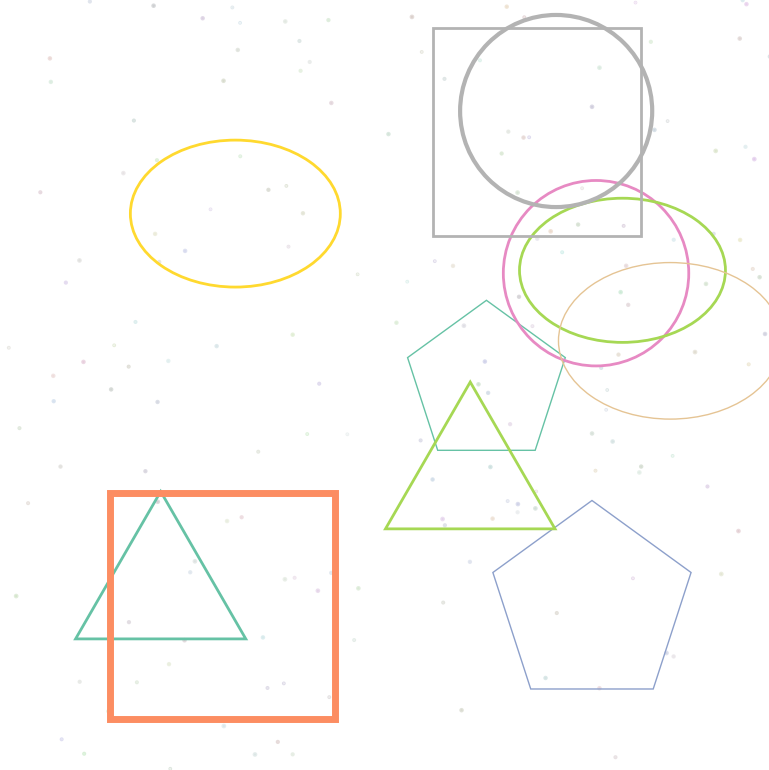[{"shape": "triangle", "thickness": 1, "radius": 0.64, "center": [0.209, 0.234]}, {"shape": "pentagon", "thickness": 0.5, "radius": 0.54, "center": [0.632, 0.502]}, {"shape": "square", "thickness": 2.5, "radius": 0.73, "center": [0.289, 0.213]}, {"shape": "pentagon", "thickness": 0.5, "radius": 0.68, "center": [0.769, 0.215]}, {"shape": "circle", "thickness": 1, "radius": 0.6, "center": [0.774, 0.645]}, {"shape": "triangle", "thickness": 1, "radius": 0.64, "center": [0.611, 0.377]}, {"shape": "oval", "thickness": 1, "radius": 0.67, "center": [0.808, 0.649]}, {"shape": "oval", "thickness": 1, "radius": 0.68, "center": [0.306, 0.723]}, {"shape": "oval", "thickness": 0.5, "radius": 0.73, "center": [0.871, 0.557]}, {"shape": "square", "thickness": 1, "radius": 0.68, "center": [0.697, 0.829]}, {"shape": "circle", "thickness": 1.5, "radius": 0.62, "center": [0.722, 0.856]}]